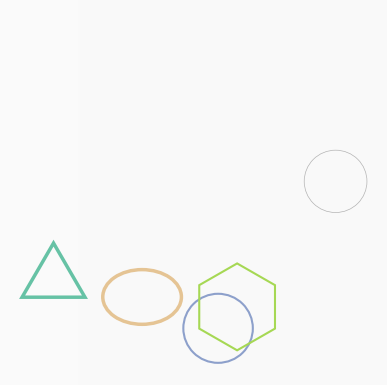[{"shape": "triangle", "thickness": 2.5, "radius": 0.47, "center": [0.138, 0.275]}, {"shape": "circle", "thickness": 1.5, "radius": 0.45, "center": [0.563, 0.147]}, {"shape": "hexagon", "thickness": 1.5, "radius": 0.56, "center": [0.612, 0.203]}, {"shape": "oval", "thickness": 2.5, "radius": 0.51, "center": [0.367, 0.229]}, {"shape": "circle", "thickness": 0.5, "radius": 0.4, "center": [0.866, 0.529]}]